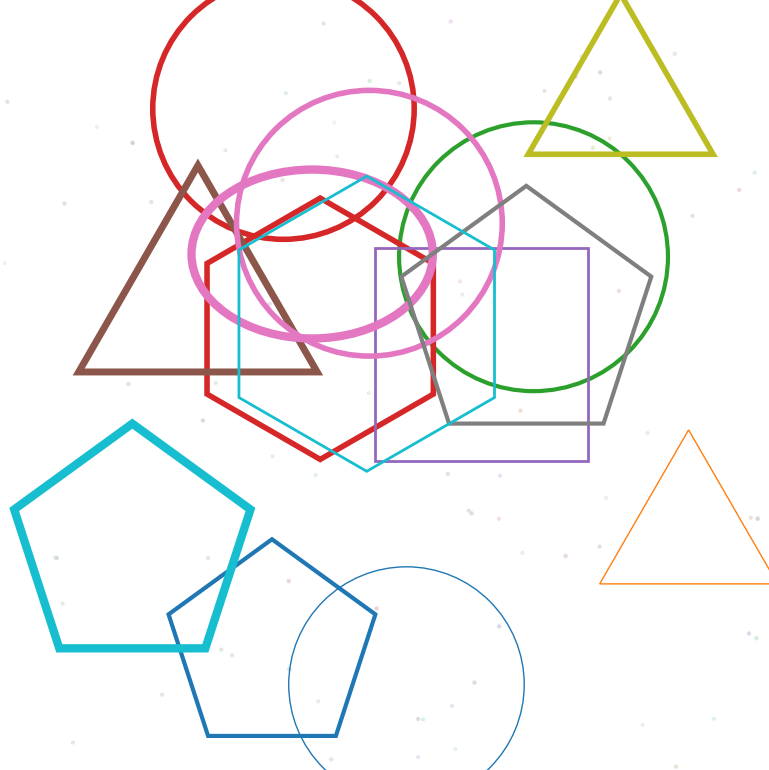[{"shape": "pentagon", "thickness": 1.5, "radius": 0.71, "center": [0.353, 0.158]}, {"shape": "circle", "thickness": 0.5, "radius": 0.76, "center": [0.528, 0.111]}, {"shape": "triangle", "thickness": 0.5, "radius": 0.67, "center": [0.894, 0.308]}, {"shape": "circle", "thickness": 1.5, "radius": 0.87, "center": [0.693, 0.667]}, {"shape": "circle", "thickness": 2, "radius": 0.85, "center": [0.368, 0.859]}, {"shape": "hexagon", "thickness": 2, "radius": 0.85, "center": [0.416, 0.573]}, {"shape": "square", "thickness": 1, "radius": 0.69, "center": [0.625, 0.54]}, {"shape": "triangle", "thickness": 2.5, "radius": 0.89, "center": [0.257, 0.606]}, {"shape": "circle", "thickness": 2, "radius": 0.86, "center": [0.48, 0.71]}, {"shape": "oval", "thickness": 3, "radius": 0.78, "center": [0.405, 0.67]}, {"shape": "pentagon", "thickness": 1.5, "radius": 0.85, "center": [0.683, 0.588]}, {"shape": "triangle", "thickness": 2, "radius": 0.69, "center": [0.806, 0.869]}, {"shape": "pentagon", "thickness": 3, "radius": 0.81, "center": [0.172, 0.289]}, {"shape": "hexagon", "thickness": 1, "radius": 0.96, "center": [0.476, 0.58]}]